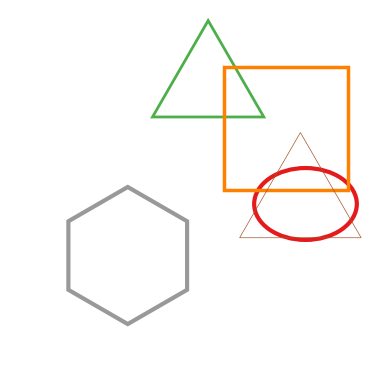[{"shape": "oval", "thickness": 3, "radius": 0.67, "center": [0.793, 0.47]}, {"shape": "triangle", "thickness": 2, "radius": 0.83, "center": [0.541, 0.78]}, {"shape": "square", "thickness": 2.5, "radius": 0.8, "center": [0.743, 0.666]}, {"shape": "triangle", "thickness": 0.5, "radius": 0.91, "center": [0.78, 0.474]}, {"shape": "hexagon", "thickness": 3, "radius": 0.89, "center": [0.332, 0.336]}]